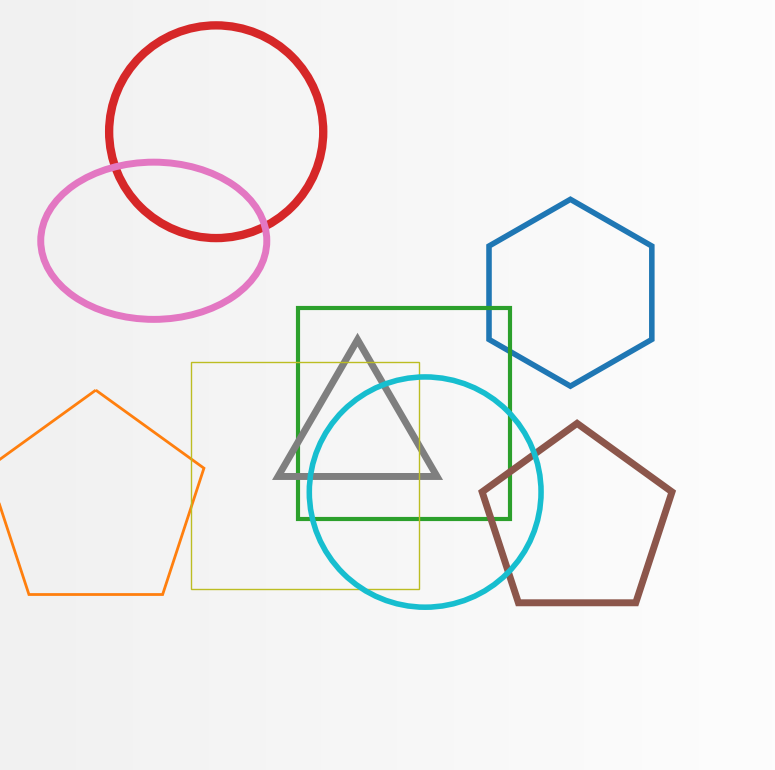[{"shape": "hexagon", "thickness": 2, "radius": 0.61, "center": [0.736, 0.62]}, {"shape": "pentagon", "thickness": 1, "radius": 0.73, "center": [0.124, 0.347]}, {"shape": "square", "thickness": 1.5, "radius": 0.69, "center": [0.521, 0.463]}, {"shape": "circle", "thickness": 3, "radius": 0.69, "center": [0.279, 0.829]}, {"shape": "pentagon", "thickness": 2.5, "radius": 0.64, "center": [0.745, 0.321]}, {"shape": "oval", "thickness": 2.5, "radius": 0.73, "center": [0.198, 0.687]}, {"shape": "triangle", "thickness": 2.5, "radius": 0.59, "center": [0.461, 0.44]}, {"shape": "square", "thickness": 0.5, "radius": 0.74, "center": [0.394, 0.382]}, {"shape": "circle", "thickness": 2, "radius": 0.75, "center": [0.549, 0.361]}]